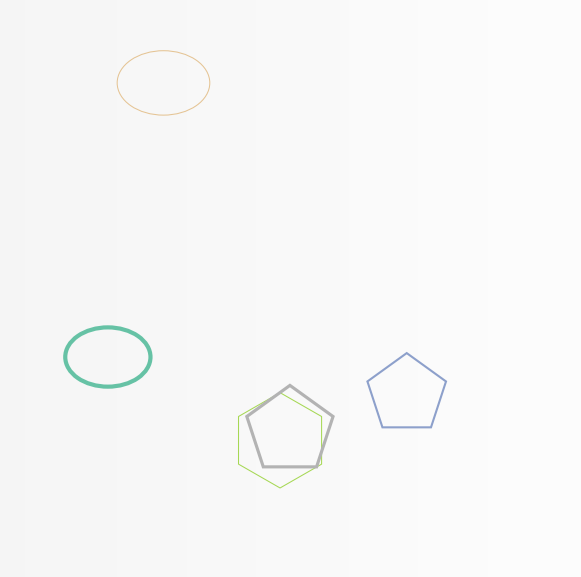[{"shape": "oval", "thickness": 2, "radius": 0.37, "center": [0.186, 0.381]}, {"shape": "pentagon", "thickness": 1, "radius": 0.36, "center": [0.7, 0.317]}, {"shape": "hexagon", "thickness": 0.5, "radius": 0.41, "center": [0.482, 0.237]}, {"shape": "oval", "thickness": 0.5, "radius": 0.4, "center": [0.281, 0.856]}, {"shape": "pentagon", "thickness": 1.5, "radius": 0.39, "center": [0.499, 0.254]}]